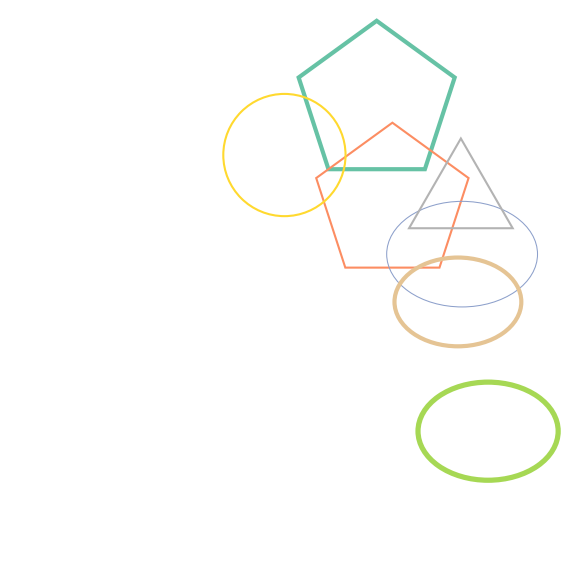[{"shape": "pentagon", "thickness": 2, "radius": 0.71, "center": [0.652, 0.821]}, {"shape": "pentagon", "thickness": 1, "radius": 0.69, "center": [0.679, 0.648]}, {"shape": "oval", "thickness": 0.5, "radius": 0.65, "center": [0.8, 0.559]}, {"shape": "oval", "thickness": 2.5, "radius": 0.61, "center": [0.845, 0.252]}, {"shape": "circle", "thickness": 1, "radius": 0.53, "center": [0.493, 0.731]}, {"shape": "oval", "thickness": 2, "radius": 0.55, "center": [0.793, 0.476]}, {"shape": "triangle", "thickness": 1, "radius": 0.52, "center": [0.798, 0.656]}]